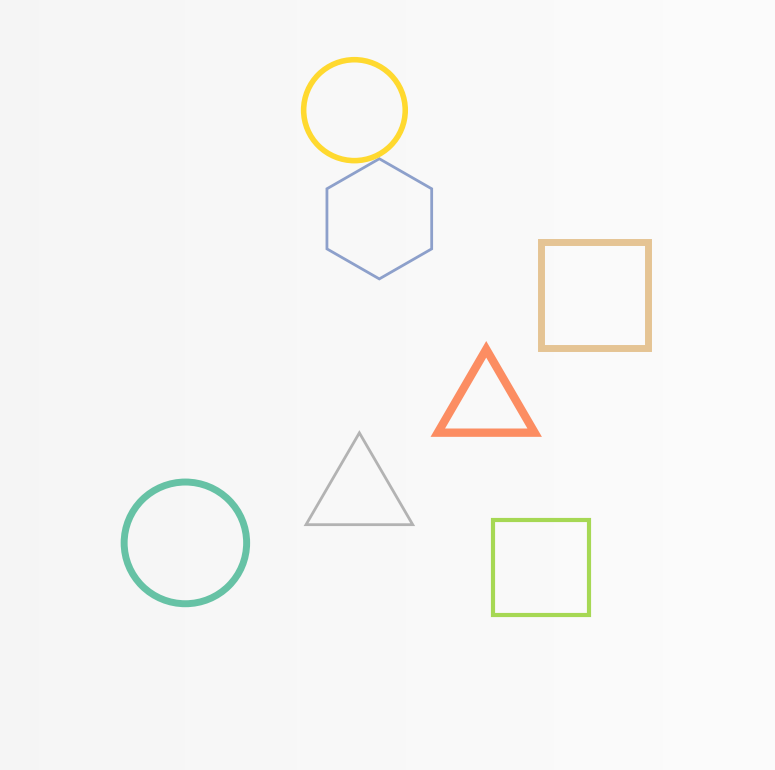[{"shape": "circle", "thickness": 2.5, "radius": 0.4, "center": [0.239, 0.295]}, {"shape": "triangle", "thickness": 3, "radius": 0.36, "center": [0.627, 0.474]}, {"shape": "hexagon", "thickness": 1, "radius": 0.39, "center": [0.489, 0.716]}, {"shape": "square", "thickness": 1.5, "radius": 0.31, "center": [0.698, 0.263]}, {"shape": "circle", "thickness": 2, "radius": 0.33, "center": [0.457, 0.857]}, {"shape": "square", "thickness": 2.5, "radius": 0.34, "center": [0.767, 0.617]}, {"shape": "triangle", "thickness": 1, "radius": 0.4, "center": [0.464, 0.358]}]